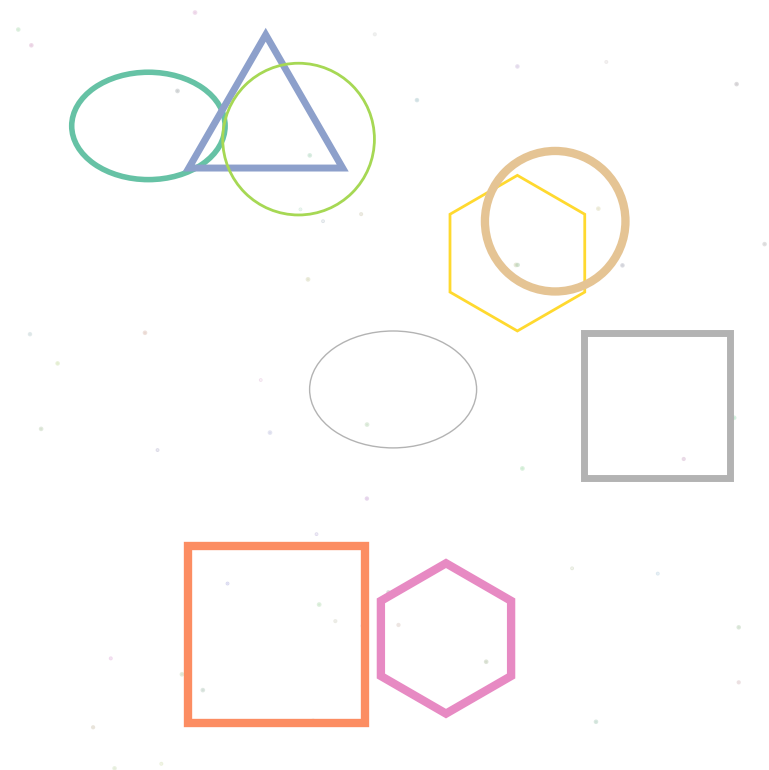[{"shape": "oval", "thickness": 2, "radius": 0.5, "center": [0.193, 0.836]}, {"shape": "square", "thickness": 3, "radius": 0.57, "center": [0.36, 0.176]}, {"shape": "triangle", "thickness": 2.5, "radius": 0.58, "center": [0.345, 0.839]}, {"shape": "hexagon", "thickness": 3, "radius": 0.49, "center": [0.579, 0.171]}, {"shape": "circle", "thickness": 1, "radius": 0.49, "center": [0.388, 0.819]}, {"shape": "hexagon", "thickness": 1, "radius": 0.51, "center": [0.672, 0.671]}, {"shape": "circle", "thickness": 3, "radius": 0.46, "center": [0.721, 0.713]}, {"shape": "square", "thickness": 2.5, "radius": 0.47, "center": [0.853, 0.473]}, {"shape": "oval", "thickness": 0.5, "radius": 0.54, "center": [0.511, 0.494]}]